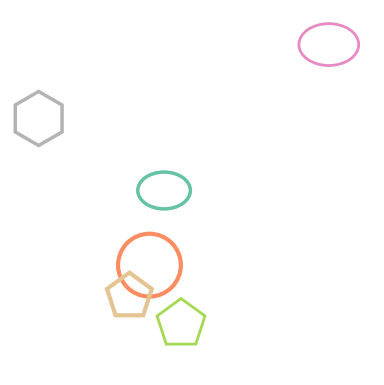[{"shape": "oval", "thickness": 2.5, "radius": 0.34, "center": [0.426, 0.505]}, {"shape": "circle", "thickness": 3, "radius": 0.41, "center": [0.388, 0.311]}, {"shape": "oval", "thickness": 2, "radius": 0.39, "center": [0.854, 0.884]}, {"shape": "pentagon", "thickness": 2, "radius": 0.33, "center": [0.47, 0.159]}, {"shape": "pentagon", "thickness": 3, "radius": 0.31, "center": [0.336, 0.231]}, {"shape": "hexagon", "thickness": 2.5, "radius": 0.35, "center": [0.1, 0.692]}]